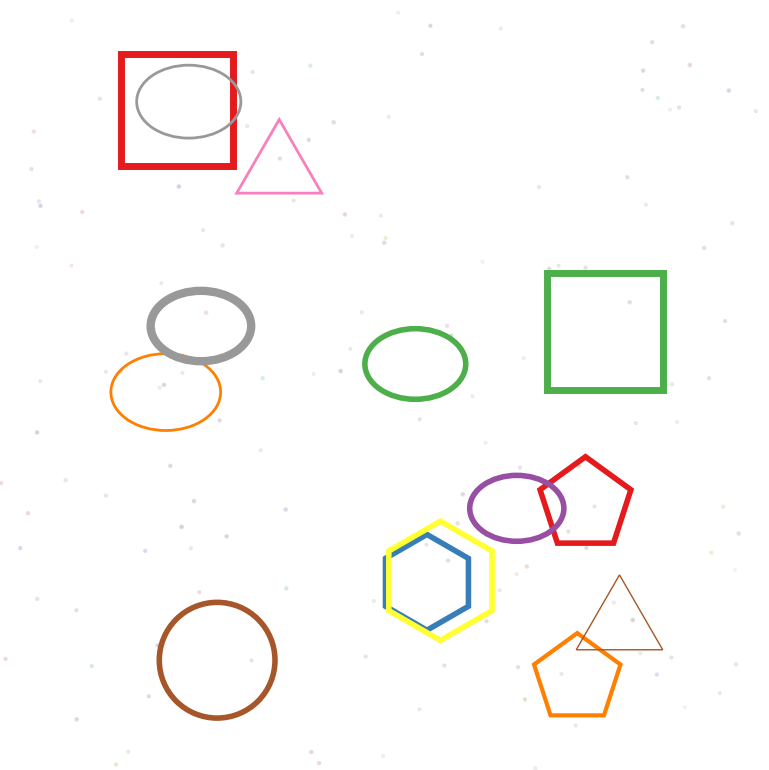[{"shape": "pentagon", "thickness": 2, "radius": 0.31, "center": [0.76, 0.345]}, {"shape": "square", "thickness": 2.5, "radius": 0.37, "center": [0.23, 0.857]}, {"shape": "hexagon", "thickness": 2, "radius": 0.31, "center": [0.554, 0.244]}, {"shape": "square", "thickness": 2.5, "radius": 0.38, "center": [0.785, 0.57]}, {"shape": "oval", "thickness": 2, "radius": 0.33, "center": [0.539, 0.527]}, {"shape": "oval", "thickness": 2, "radius": 0.31, "center": [0.671, 0.34]}, {"shape": "oval", "thickness": 1, "radius": 0.36, "center": [0.215, 0.491]}, {"shape": "pentagon", "thickness": 1.5, "radius": 0.3, "center": [0.75, 0.119]}, {"shape": "hexagon", "thickness": 2, "radius": 0.39, "center": [0.572, 0.246]}, {"shape": "triangle", "thickness": 0.5, "radius": 0.32, "center": [0.805, 0.189]}, {"shape": "circle", "thickness": 2, "radius": 0.38, "center": [0.282, 0.143]}, {"shape": "triangle", "thickness": 1, "radius": 0.32, "center": [0.363, 0.781]}, {"shape": "oval", "thickness": 1, "radius": 0.34, "center": [0.245, 0.868]}, {"shape": "oval", "thickness": 3, "radius": 0.33, "center": [0.261, 0.577]}]